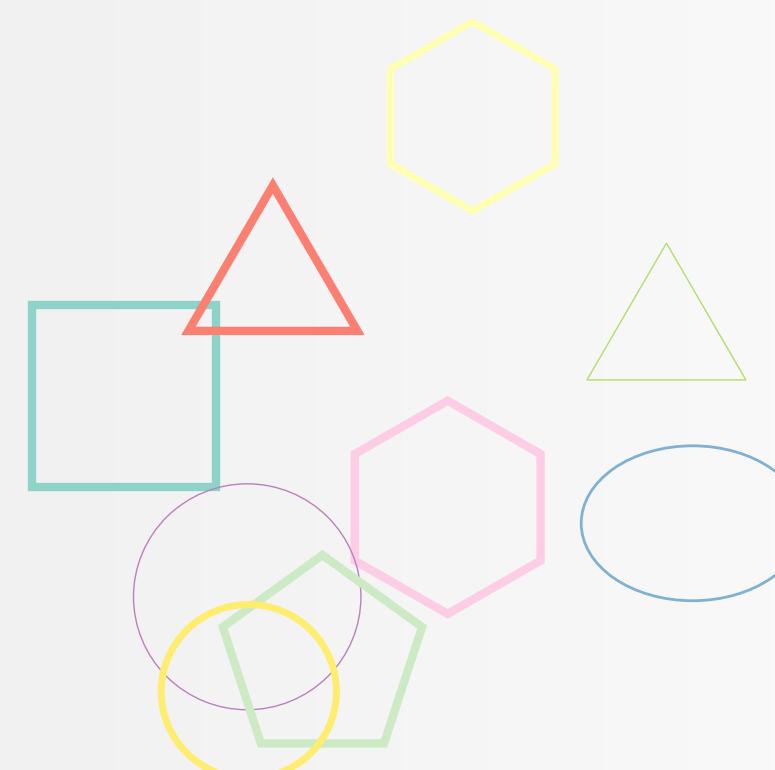[{"shape": "square", "thickness": 3, "radius": 0.59, "center": [0.16, 0.485]}, {"shape": "hexagon", "thickness": 2.5, "radius": 0.61, "center": [0.61, 0.849]}, {"shape": "triangle", "thickness": 3, "radius": 0.63, "center": [0.352, 0.633]}, {"shape": "oval", "thickness": 1, "radius": 0.72, "center": [0.894, 0.32]}, {"shape": "triangle", "thickness": 0.5, "radius": 0.59, "center": [0.86, 0.566]}, {"shape": "hexagon", "thickness": 3, "radius": 0.69, "center": [0.578, 0.341]}, {"shape": "circle", "thickness": 0.5, "radius": 0.73, "center": [0.319, 0.225]}, {"shape": "pentagon", "thickness": 3, "radius": 0.68, "center": [0.416, 0.144]}, {"shape": "circle", "thickness": 2.5, "radius": 0.57, "center": [0.321, 0.102]}]